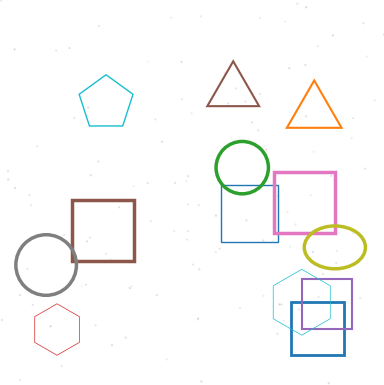[{"shape": "square", "thickness": 2, "radius": 0.34, "center": [0.824, 0.146]}, {"shape": "square", "thickness": 1, "radius": 0.37, "center": [0.648, 0.446]}, {"shape": "triangle", "thickness": 1.5, "radius": 0.41, "center": [0.816, 0.709]}, {"shape": "circle", "thickness": 2.5, "radius": 0.34, "center": [0.629, 0.565]}, {"shape": "hexagon", "thickness": 0.5, "radius": 0.33, "center": [0.148, 0.144]}, {"shape": "square", "thickness": 1.5, "radius": 0.32, "center": [0.849, 0.211]}, {"shape": "triangle", "thickness": 1.5, "radius": 0.39, "center": [0.606, 0.763]}, {"shape": "square", "thickness": 2.5, "radius": 0.4, "center": [0.268, 0.401]}, {"shape": "square", "thickness": 2.5, "radius": 0.4, "center": [0.791, 0.474]}, {"shape": "circle", "thickness": 2.5, "radius": 0.39, "center": [0.12, 0.312]}, {"shape": "oval", "thickness": 2.5, "radius": 0.4, "center": [0.87, 0.357]}, {"shape": "pentagon", "thickness": 1, "radius": 0.37, "center": [0.276, 0.732]}, {"shape": "hexagon", "thickness": 0.5, "radius": 0.43, "center": [0.784, 0.215]}]